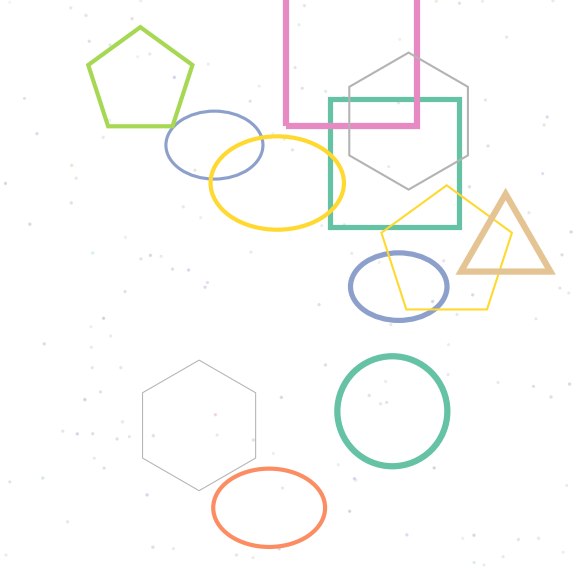[{"shape": "circle", "thickness": 3, "radius": 0.48, "center": [0.679, 0.287]}, {"shape": "square", "thickness": 2.5, "radius": 0.56, "center": [0.683, 0.717]}, {"shape": "oval", "thickness": 2, "radius": 0.48, "center": [0.466, 0.12]}, {"shape": "oval", "thickness": 1.5, "radius": 0.42, "center": [0.371, 0.748]}, {"shape": "oval", "thickness": 2.5, "radius": 0.42, "center": [0.69, 0.503]}, {"shape": "square", "thickness": 3, "radius": 0.57, "center": [0.609, 0.894]}, {"shape": "pentagon", "thickness": 2, "radius": 0.47, "center": [0.243, 0.857]}, {"shape": "pentagon", "thickness": 1, "radius": 0.59, "center": [0.773, 0.559]}, {"shape": "oval", "thickness": 2, "radius": 0.58, "center": [0.48, 0.682]}, {"shape": "triangle", "thickness": 3, "radius": 0.45, "center": [0.876, 0.574]}, {"shape": "hexagon", "thickness": 1, "radius": 0.59, "center": [0.708, 0.789]}, {"shape": "hexagon", "thickness": 0.5, "radius": 0.57, "center": [0.345, 0.262]}]